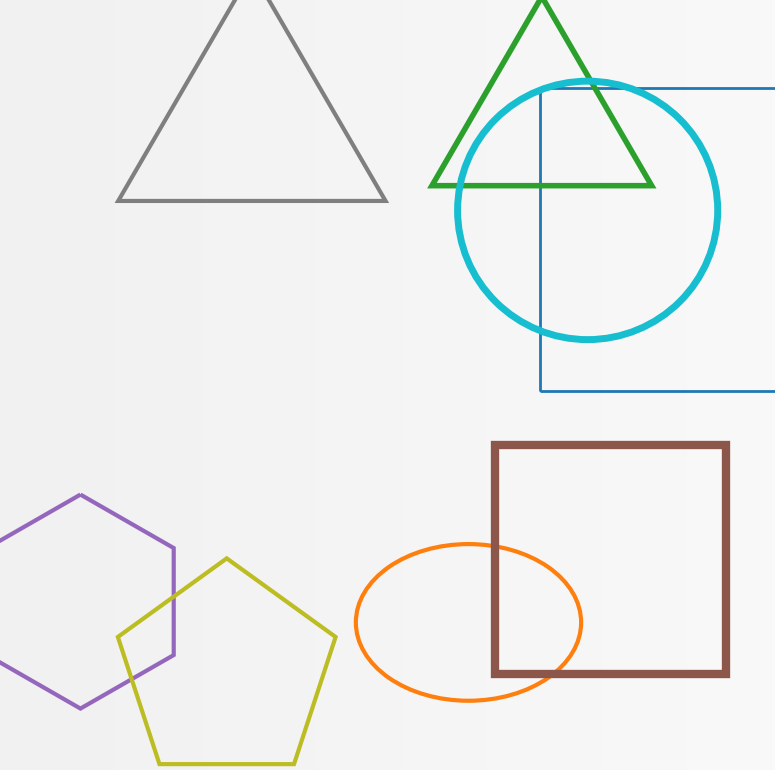[{"shape": "square", "thickness": 1, "radius": 0.98, "center": [0.893, 0.689]}, {"shape": "oval", "thickness": 1.5, "radius": 0.73, "center": [0.605, 0.192]}, {"shape": "triangle", "thickness": 2, "radius": 0.82, "center": [0.699, 0.841]}, {"shape": "hexagon", "thickness": 1.5, "radius": 0.69, "center": [0.104, 0.219]}, {"shape": "square", "thickness": 3, "radius": 0.75, "center": [0.787, 0.273]}, {"shape": "triangle", "thickness": 1.5, "radius": 1.0, "center": [0.325, 0.839]}, {"shape": "pentagon", "thickness": 1.5, "radius": 0.74, "center": [0.293, 0.127]}, {"shape": "circle", "thickness": 2.5, "radius": 0.84, "center": [0.758, 0.727]}]